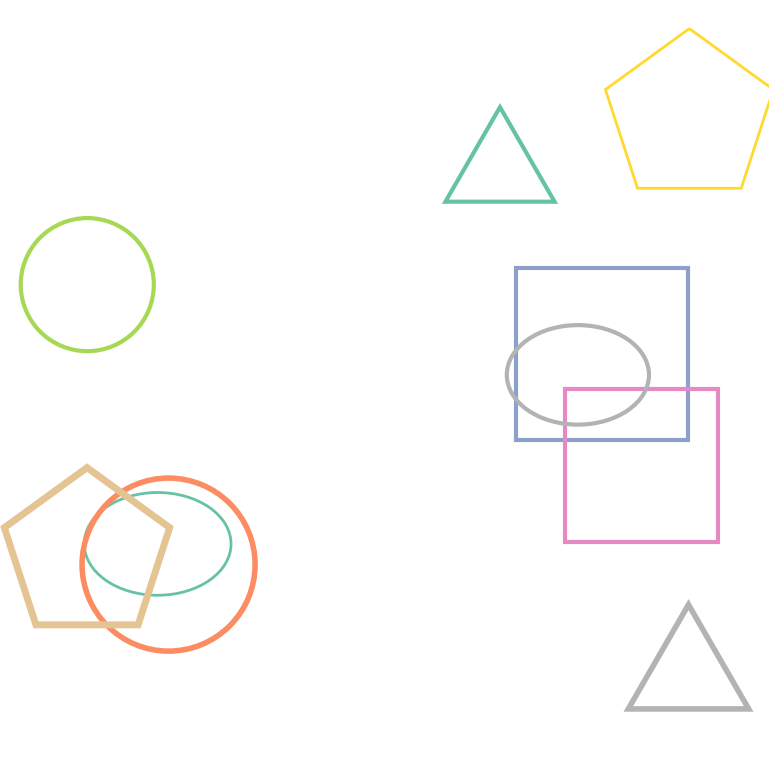[{"shape": "triangle", "thickness": 1.5, "radius": 0.41, "center": [0.649, 0.779]}, {"shape": "oval", "thickness": 1, "radius": 0.48, "center": [0.205, 0.294]}, {"shape": "circle", "thickness": 2, "radius": 0.56, "center": [0.219, 0.267]}, {"shape": "square", "thickness": 1.5, "radius": 0.56, "center": [0.781, 0.54]}, {"shape": "square", "thickness": 1.5, "radius": 0.5, "center": [0.833, 0.396]}, {"shape": "circle", "thickness": 1.5, "radius": 0.43, "center": [0.113, 0.63]}, {"shape": "pentagon", "thickness": 1, "radius": 0.57, "center": [0.895, 0.848]}, {"shape": "pentagon", "thickness": 2.5, "radius": 0.56, "center": [0.113, 0.28]}, {"shape": "triangle", "thickness": 2, "radius": 0.45, "center": [0.894, 0.124]}, {"shape": "oval", "thickness": 1.5, "radius": 0.46, "center": [0.751, 0.513]}]